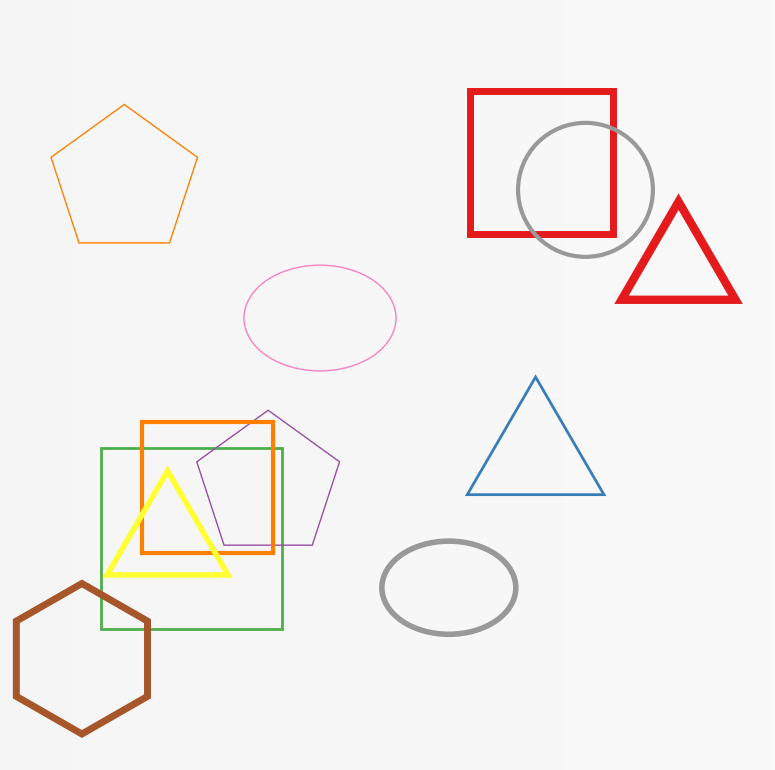[{"shape": "square", "thickness": 2.5, "radius": 0.46, "center": [0.699, 0.789]}, {"shape": "triangle", "thickness": 3, "radius": 0.42, "center": [0.876, 0.653]}, {"shape": "triangle", "thickness": 1, "radius": 0.51, "center": [0.691, 0.409]}, {"shape": "square", "thickness": 1, "radius": 0.59, "center": [0.247, 0.301]}, {"shape": "pentagon", "thickness": 0.5, "radius": 0.48, "center": [0.346, 0.37]}, {"shape": "pentagon", "thickness": 0.5, "radius": 0.5, "center": [0.16, 0.765]}, {"shape": "square", "thickness": 1.5, "radius": 0.42, "center": [0.268, 0.367]}, {"shape": "triangle", "thickness": 2, "radius": 0.45, "center": [0.216, 0.298]}, {"shape": "hexagon", "thickness": 2.5, "radius": 0.49, "center": [0.106, 0.144]}, {"shape": "oval", "thickness": 0.5, "radius": 0.49, "center": [0.413, 0.587]}, {"shape": "oval", "thickness": 2, "radius": 0.43, "center": [0.579, 0.237]}, {"shape": "circle", "thickness": 1.5, "radius": 0.44, "center": [0.755, 0.753]}]